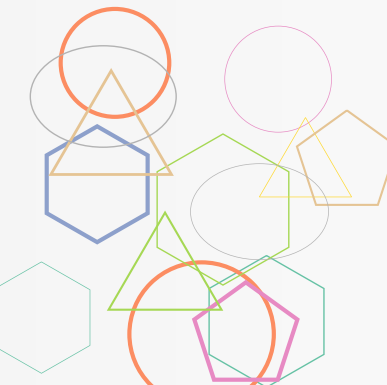[{"shape": "hexagon", "thickness": 1, "radius": 0.86, "center": [0.688, 0.165]}, {"shape": "hexagon", "thickness": 0.5, "radius": 0.72, "center": [0.107, 0.175]}, {"shape": "circle", "thickness": 3, "radius": 0.7, "center": [0.297, 0.837]}, {"shape": "circle", "thickness": 3, "radius": 0.93, "center": [0.52, 0.132]}, {"shape": "hexagon", "thickness": 3, "radius": 0.75, "center": [0.251, 0.521]}, {"shape": "pentagon", "thickness": 3, "radius": 0.7, "center": [0.634, 0.127]}, {"shape": "circle", "thickness": 0.5, "radius": 0.69, "center": [0.718, 0.794]}, {"shape": "hexagon", "thickness": 1, "radius": 0.98, "center": [0.575, 0.456]}, {"shape": "triangle", "thickness": 1.5, "radius": 0.84, "center": [0.426, 0.28]}, {"shape": "triangle", "thickness": 0.5, "radius": 0.69, "center": [0.788, 0.557]}, {"shape": "pentagon", "thickness": 1.5, "radius": 0.68, "center": [0.895, 0.578]}, {"shape": "triangle", "thickness": 2, "radius": 0.9, "center": [0.287, 0.637]}, {"shape": "oval", "thickness": 1, "radius": 0.94, "center": [0.266, 0.749]}, {"shape": "oval", "thickness": 0.5, "radius": 0.89, "center": [0.67, 0.45]}]